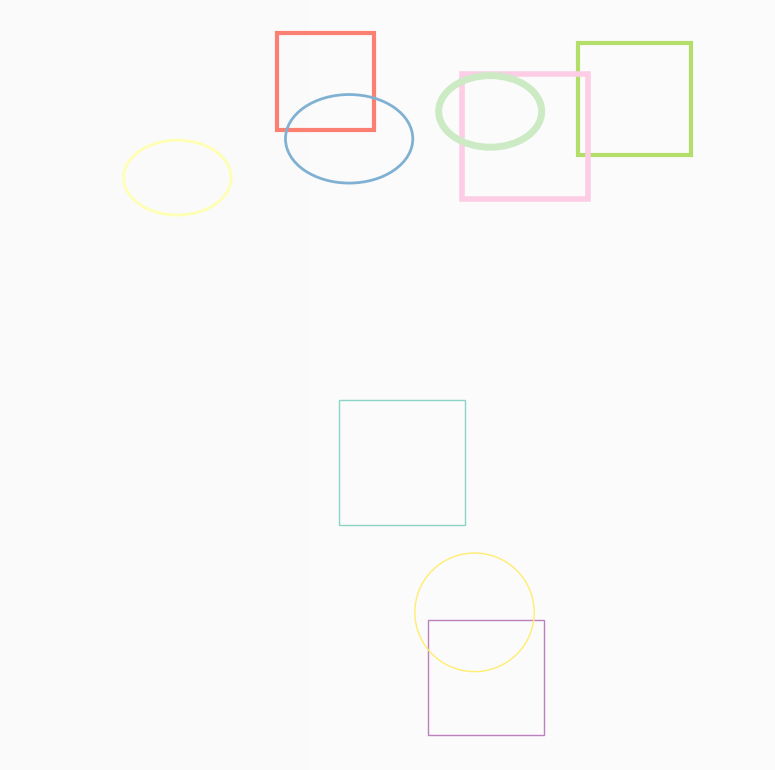[{"shape": "square", "thickness": 0.5, "radius": 0.41, "center": [0.519, 0.399]}, {"shape": "oval", "thickness": 1, "radius": 0.35, "center": [0.229, 0.769]}, {"shape": "square", "thickness": 1.5, "radius": 0.31, "center": [0.42, 0.894]}, {"shape": "oval", "thickness": 1, "radius": 0.41, "center": [0.45, 0.82]}, {"shape": "square", "thickness": 1.5, "radius": 0.37, "center": [0.818, 0.871]}, {"shape": "square", "thickness": 2, "radius": 0.41, "center": [0.677, 0.823]}, {"shape": "square", "thickness": 0.5, "radius": 0.37, "center": [0.627, 0.12]}, {"shape": "oval", "thickness": 2.5, "radius": 0.33, "center": [0.632, 0.855]}, {"shape": "circle", "thickness": 0.5, "radius": 0.39, "center": [0.612, 0.205]}]